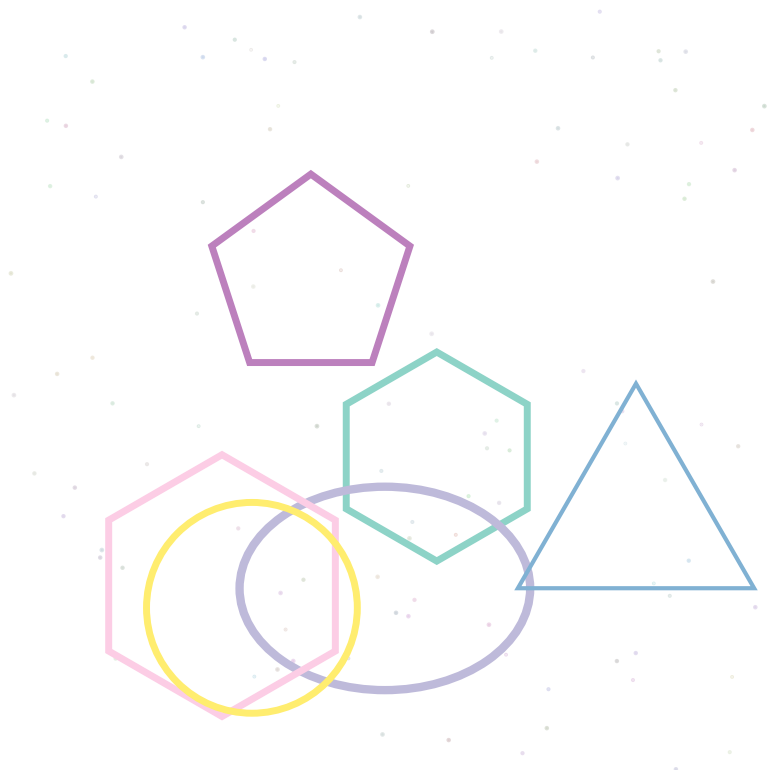[{"shape": "hexagon", "thickness": 2.5, "radius": 0.68, "center": [0.567, 0.407]}, {"shape": "oval", "thickness": 3, "radius": 0.94, "center": [0.5, 0.236]}, {"shape": "triangle", "thickness": 1.5, "radius": 0.89, "center": [0.826, 0.325]}, {"shape": "hexagon", "thickness": 2.5, "radius": 0.85, "center": [0.288, 0.239]}, {"shape": "pentagon", "thickness": 2.5, "radius": 0.68, "center": [0.404, 0.639]}, {"shape": "circle", "thickness": 2.5, "radius": 0.68, "center": [0.327, 0.211]}]